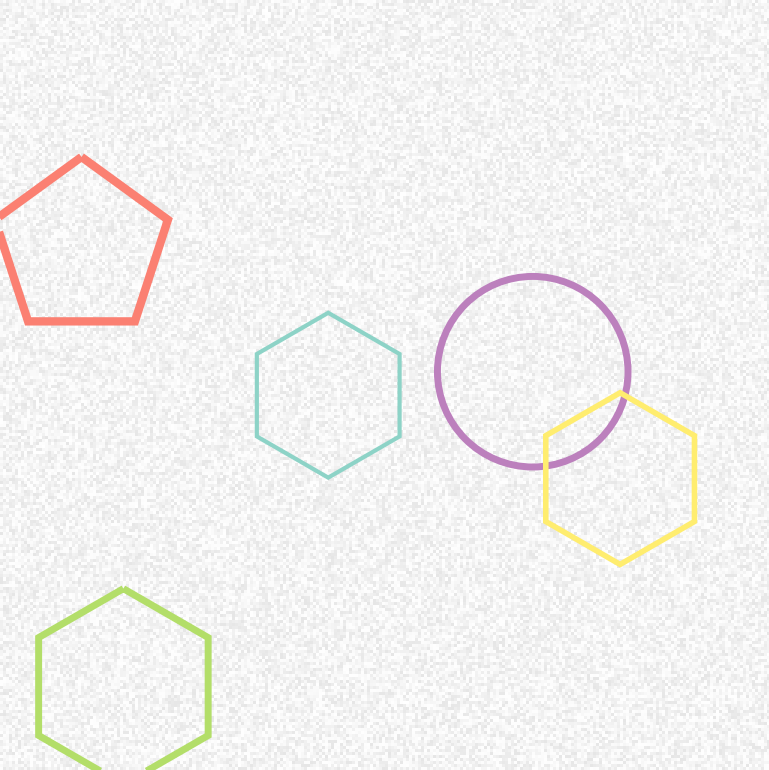[{"shape": "hexagon", "thickness": 1.5, "radius": 0.54, "center": [0.426, 0.487]}, {"shape": "pentagon", "thickness": 3, "radius": 0.59, "center": [0.106, 0.678]}, {"shape": "hexagon", "thickness": 2.5, "radius": 0.64, "center": [0.16, 0.108]}, {"shape": "circle", "thickness": 2.5, "radius": 0.62, "center": [0.692, 0.517]}, {"shape": "hexagon", "thickness": 2, "radius": 0.56, "center": [0.805, 0.378]}]